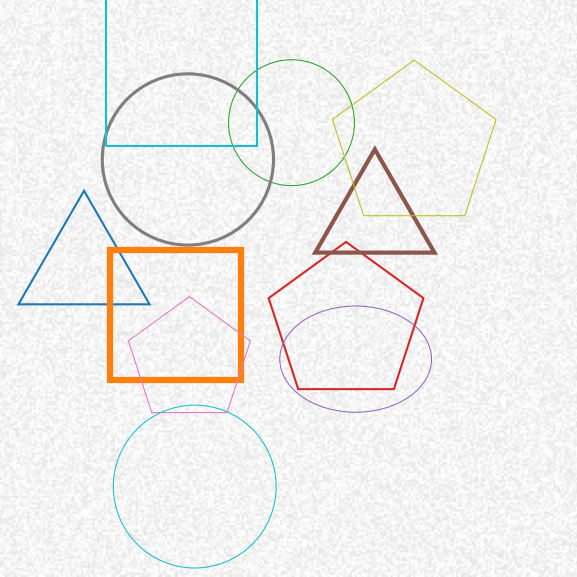[{"shape": "triangle", "thickness": 1, "radius": 0.66, "center": [0.145, 0.538]}, {"shape": "square", "thickness": 3, "radius": 0.57, "center": [0.304, 0.454]}, {"shape": "circle", "thickness": 0.5, "radius": 0.55, "center": [0.505, 0.787]}, {"shape": "pentagon", "thickness": 1, "radius": 0.7, "center": [0.599, 0.439]}, {"shape": "oval", "thickness": 0.5, "radius": 0.66, "center": [0.616, 0.377]}, {"shape": "triangle", "thickness": 2, "radius": 0.6, "center": [0.649, 0.621]}, {"shape": "pentagon", "thickness": 0.5, "radius": 0.56, "center": [0.328, 0.375]}, {"shape": "circle", "thickness": 1.5, "radius": 0.74, "center": [0.325, 0.723]}, {"shape": "pentagon", "thickness": 0.5, "radius": 0.75, "center": [0.717, 0.746]}, {"shape": "circle", "thickness": 0.5, "radius": 0.7, "center": [0.337, 0.157]}, {"shape": "square", "thickness": 1, "radius": 0.65, "center": [0.314, 0.877]}]